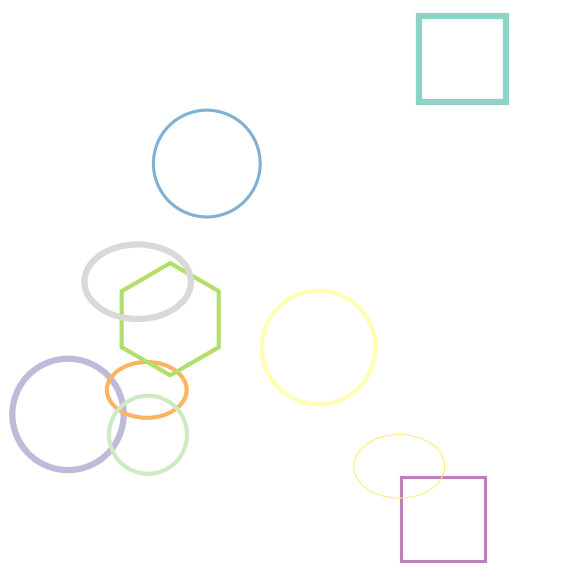[{"shape": "square", "thickness": 3, "radius": 0.38, "center": [0.802, 0.897]}, {"shape": "circle", "thickness": 2, "radius": 0.49, "center": [0.552, 0.397]}, {"shape": "circle", "thickness": 3, "radius": 0.48, "center": [0.118, 0.282]}, {"shape": "circle", "thickness": 1.5, "radius": 0.46, "center": [0.358, 0.716]}, {"shape": "oval", "thickness": 2, "radius": 0.35, "center": [0.254, 0.324]}, {"shape": "hexagon", "thickness": 2, "radius": 0.49, "center": [0.295, 0.446]}, {"shape": "oval", "thickness": 3, "radius": 0.46, "center": [0.238, 0.511]}, {"shape": "square", "thickness": 1.5, "radius": 0.37, "center": [0.767, 0.101]}, {"shape": "circle", "thickness": 2, "radius": 0.34, "center": [0.256, 0.246]}, {"shape": "oval", "thickness": 0.5, "radius": 0.39, "center": [0.691, 0.192]}]